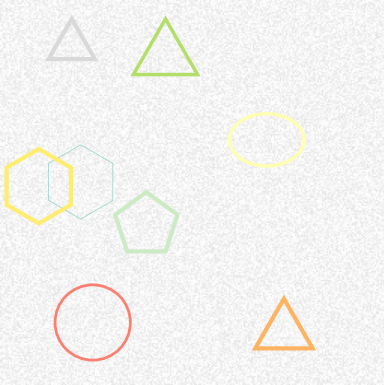[{"shape": "hexagon", "thickness": 0.5, "radius": 0.48, "center": [0.21, 0.527]}, {"shape": "oval", "thickness": 2.5, "radius": 0.48, "center": [0.693, 0.637]}, {"shape": "circle", "thickness": 2, "radius": 0.49, "center": [0.241, 0.162]}, {"shape": "triangle", "thickness": 3, "radius": 0.43, "center": [0.737, 0.138]}, {"shape": "triangle", "thickness": 2.5, "radius": 0.48, "center": [0.43, 0.854]}, {"shape": "triangle", "thickness": 3, "radius": 0.35, "center": [0.186, 0.881]}, {"shape": "pentagon", "thickness": 3, "radius": 0.43, "center": [0.38, 0.416]}, {"shape": "hexagon", "thickness": 3, "radius": 0.48, "center": [0.101, 0.516]}]